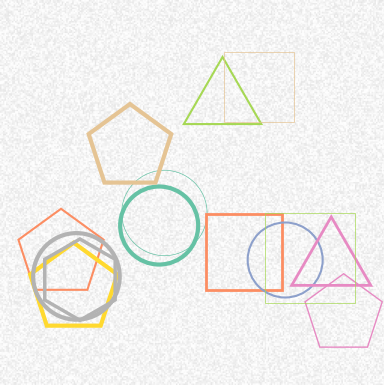[{"shape": "circle", "thickness": 0.5, "radius": 0.55, "center": [0.427, 0.447]}, {"shape": "circle", "thickness": 3, "radius": 0.51, "center": [0.413, 0.414]}, {"shape": "pentagon", "thickness": 1.5, "radius": 0.58, "center": [0.159, 0.341]}, {"shape": "square", "thickness": 2, "radius": 0.49, "center": [0.633, 0.346]}, {"shape": "circle", "thickness": 1.5, "radius": 0.49, "center": [0.741, 0.325]}, {"shape": "pentagon", "thickness": 1, "radius": 0.53, "center": [0.893, 0.184]}, {"shape": "triangle", "thickness": 2, "radius": 0.59, "center": [0.86, 0.318]}, {"shape": "square", "thickness": 0.5, "radius": 0.59, "center": [0.805, 0.33]}, {"shape": "triangle", "thickness": 1.5, "radius": 0.58, "center": [0.578, 0.736]}, {"shape": "pentagon", "thickness": 3, "radius": 0.6, "center": [0.192, 0.25]}, {"shape": "pentagon", "thickness": 3, "radius": 0.56, "center": [0.338, 0.617]}, {"shape": "square", "thickness": 0.5, "radius": 0.45, "center": [0.674, 0.773]}, {"shape": "hexagon", "thickness": 2.5, "radius": 0.53, "center": [0.208, 0.274]}, {"shape": "circle", "thickness": 3, "radius": 0.56, "center": [0.199, 0.282]}]